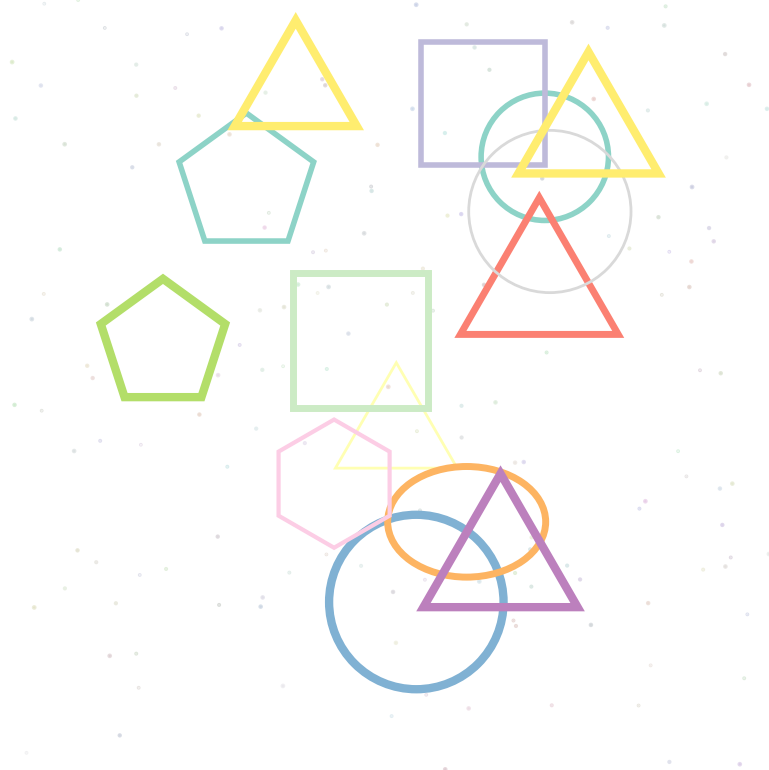[{"shape": "pentagon", "thickness": 2, "radius": 0.46, "center": [0.32, 0.761]}, {"shape": "circle", "thickness": 2, "radius": 0.41, "center": [0.708, 0.796]}, {"shape": "triangle", "thickness": 1, "radius": 0.46, "center": [0.515, 0.438]}, {"shape": "square", "thickness": 2, "radius": 0.4, "center": [0.627, 0.866]}, {"shape": "triangle", "thickness": 2.5, "radius": 0.59, "center": [0.7, 0.625]}, {"shape": "circle", "thickness": 3, "radius": 0.57, "center": [0.541, 0.218]}, {"shape": "oval", "thickness": 2.5, "radius": 0.51, "center": [0.606, 0.322]}, {"shape": "pentagon", "thickness": 3, "radius": 0.42, "center": [0.212, 0.553]}, {"shape": "hexagon", "thickness": 1.5, "radius": 0.42, "center": [0.434, 0.372]}, {"shape": "circle", "thickness": 1, "radius": 0.53, "center": [0.714, 0.725]}, {"shape": "triangle", "thickness": 3, "radius": 0.58, "center": [0.65, 0.269]}, {"shape": "square", "thickness": 2.5, "radius": 0.44, "center": [0.469, 0.558]}, {"shape": "triangle", "thickness": 3, "radius": 0.53, "center": [0.764, 0.827]}, {"shape": "triangle", "thickness": 3, "radius": 0.46, "center": [0.384, 0.882]}]